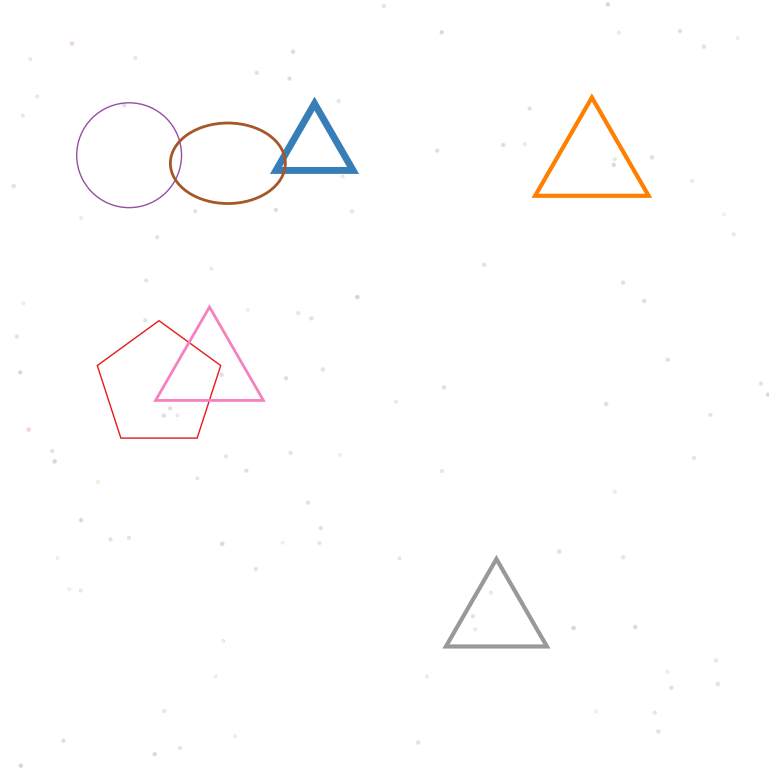[{"shape": "pentagon", "thickness": 0.5, "radius": 0.42, "center": [0.207, 0.499]}, {"shape": "triangle", "thickness": 2.5, "radius": 0.29, "center": [0.408, 0.808]}, {"shape": "circle", "thickness": 0.5, "radius": 0.34, "center": [0.168, 0.798]}, {"shape": "triangle", "thickness": 1.5, "radius": 0.43, "center": [0.769, 0.788]}, {"shape": "oval", "thickness": 1, "radius": 0.37, "center": [0.296, 0.788]}, {"shape": "triangle", "thickness": 1, "radius": 0.4, "center": [0.272, 0.52]}, {"shape": "triangle", "thickness": 1.5, "radius": 0.38, "center": [0.645, 0.198]}]